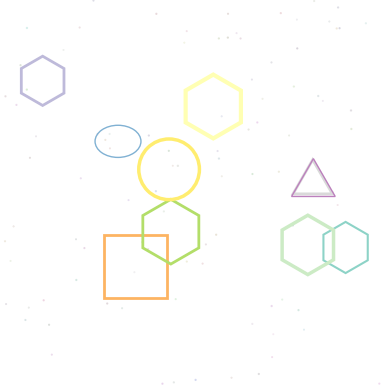[{"shape": "hexagon", "thickness": 1.5, "radius": 0.33, "center": [0.898, 0.357]}, {"shape": "hexagon", "thickness": 3, "radius": 0.41, "center": [0.554, 0.723]}, {"shape": "hexagon", "thickness": 2, "radius": 0.32, "center": [0.111, 0.79]}, {"shape": "oval", "thickness": 1, "radius": 0.3, "center": [0.307, 0.633]}, {"shape": "square", "thickness": 2, "radius": 0.41, "center": [0.352, 0.308]}, {"shape": "hexagon", "thickness": 2, "radius": 0.42, "center": [0.444, 0.398]}, {"shape": "triangle", "thickness": 2, "radius": 0.3, "center": [0.812, 0.526]}, {"shape": "triangle", "thickness": 1, "radius": 0.33, "center": [0.814, 0.522]}, {"shape": "hexagon", "thickness": 2.5, "radius": 0.39, "center": [0.8, 0.364]}, {"shape": "circle", "thickness": 2.5, "radius": 0.39, "center": [0.439, 0.56]}]